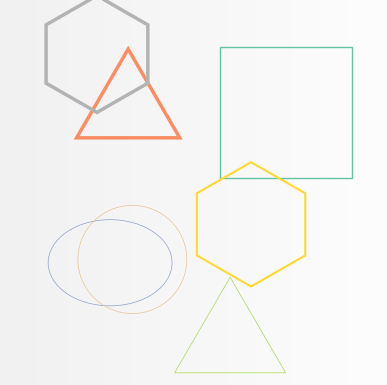[{"shape": "square", "thickness": 1, "radius": 0.85, "center": [0.737, 0.708]}, {"shape": "triangle", "thickness": 2.5, "radius": 0.77, "center": [0.331, 0.719]}, {"shape": "oval", "thickness": 0.5, "radius": 0.8, "center": [0.284, 0.318]}, {"shape": "triangle", "thickness": 0.5, "radius": 0.83, "center": [0.594, 0.114]}, {"shape": "hexagon", "thickness": 1.5, "radius": 0.81, "center": [0.648, 0.417]}, {"shape": "circle", "thickness": 0.5, "radius": 0.7, "center": [0.342, 0.326]}, {"shape": "hexagon", "thickness": 2.5, "radius": 0.76, "center": [0.25, 0.86]}]